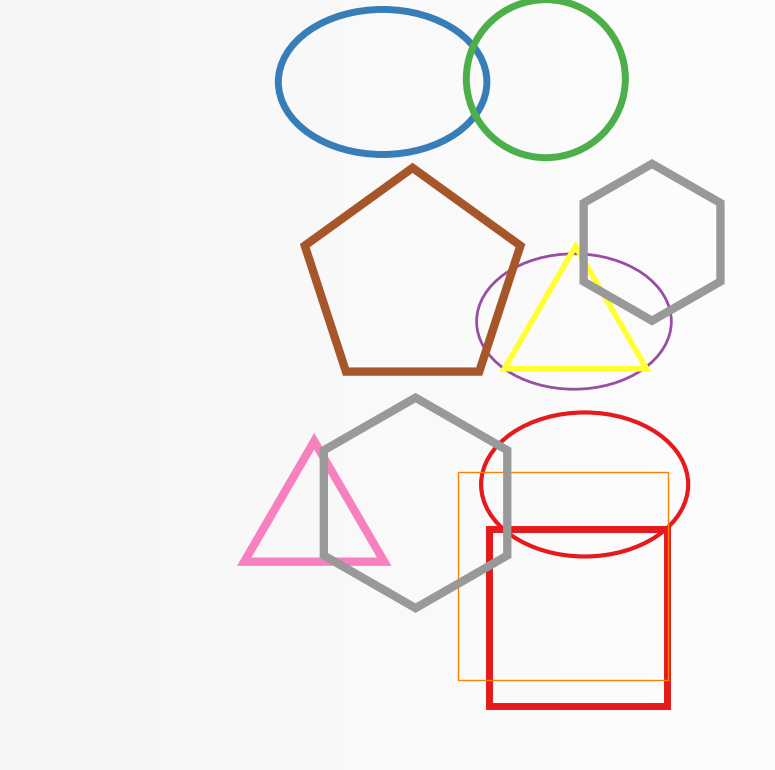[{"shape": "oval", "thickness": 1.5, "radius": 0.67, "center": [0.754, 0.371]}, {"shape": "square", "thickness": 2.5, "radius": 0.57, "center": [0.746, 0.198]}, {"shape": "oval", "thickness": 2.5, "radius": 0.67, "center": [0.494, 0.894]}, {"shape": "circle", "thickness": 2.5, "radius": 0.51, "center": [0.704, 0.898]}, {"shape": "oval", "thickness": 1, "radius": 0.63, "center": [0.741, 0.582]}, {"shape": "square", "thickness": 0.5, "radius": 0.68, "center": [0.726, 0.251]}, {"shape": "triangle", "thickness": 2, "radius": 0.53, "center": [0.743, 0.574]}, {"shape": "pentagon", "thickness": 3, "radius": 0.73, "center": [0.532, 0.636]}, {"shape": "triangle", "thickness": 3, "radius": 0.52, "center": [0.405, 0.323]}, {"shape": "hexagon", "thickness": 3, "radius": 0.68, "center": [0.536, 0.347]}, {"shape": "hexagon", "thickness": 3, "radius": 0.51, "center": [0.841, 0.685]}]